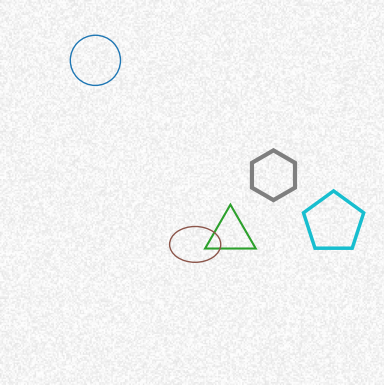[{"shape": "circle", "thickness": 1, "radius": 0.33, "center": [0.248, 0.843]}, {"shape": "triangle", "thickness": 1.5, "radius": 0.38, "center": [0.598, 0.392]}, {"shape": "oval", "thickness": 1, "radius": 0.33, "center": [0.507, 0.365]}, {"shape": "hexagon", "thickness": 3, "radius": 0.32, "center": [0.71, 0.545]}, {"shape": "pentagon", "thickness": 2.5, "radius": 0.41, "center": [0.866, 0.422]}]